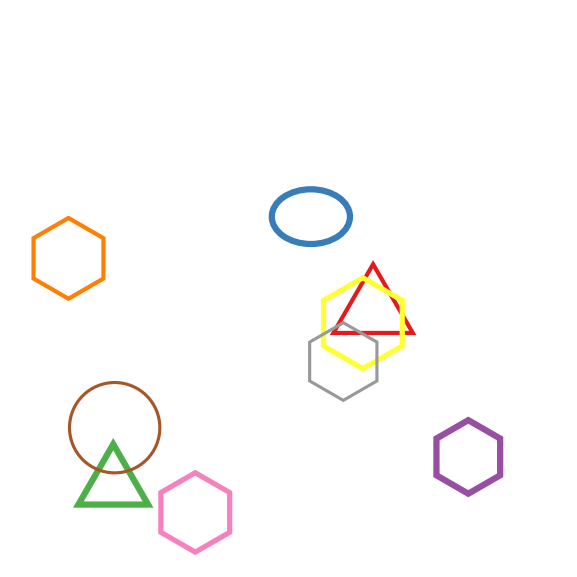[{"shape": "triangle", "thickness": 2, "radius": 0.4, "center": [0.646, 0.462]}, {"shape": "oval", "thickness": 3, "radius": 0.34, "center": [0.538, 0.624]}, {"shape": "triangle", "thickness": 3, "radius": 0.35, "center": [0.196, 0.16]}, {"shape": "hexagon", "thickness": 3, "radius": 0.32, "center": [0.811, 0.208]}, {"shape": "hexagon", "thickness": 2, "radius": 0.35, "center": [0.119, 0.552]}, {"shape": "hexagon", "thickness": 2.5, "radius": 0.39, "center": [0.628, 0.439]}, {"shape": "circle", "thickness": 1.5, "radius": 0.39, "center": [0.199, 0.259]}, {"shape": "hexagon", "thickness": 2.5, "radius": 0.34, "center": [0.338, 0.112]}, {"shape": "hexagon", "thickness": 1.5, "radius": 0.34, "center": [0.594, 0.373]}]